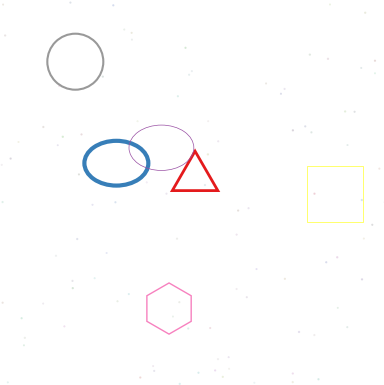[{"shape": "triangle", "thickness": 2, "radius": 0.34, "center": [0.507, 0.539]}, {"shape": "oval", "thickness": 3, "radius": 0.42, "center": [0.302, 0.576]}, {"shape": "oval", "thickness": 0.5, "radius": 0.42, "center": [0.419, 0.616]}, {"shape": "square", "thickness": 0.5, "radius": 0.36, "center": [0.87, 0.497]}, {"shape": "hexagon", "thickness": 1, "radius": 0.33, "center": [0.439, 0.199]}, {"shape": "circle", "thickness": 1.5, "radius": 0.36, "center": [0.196, 0.84]}]